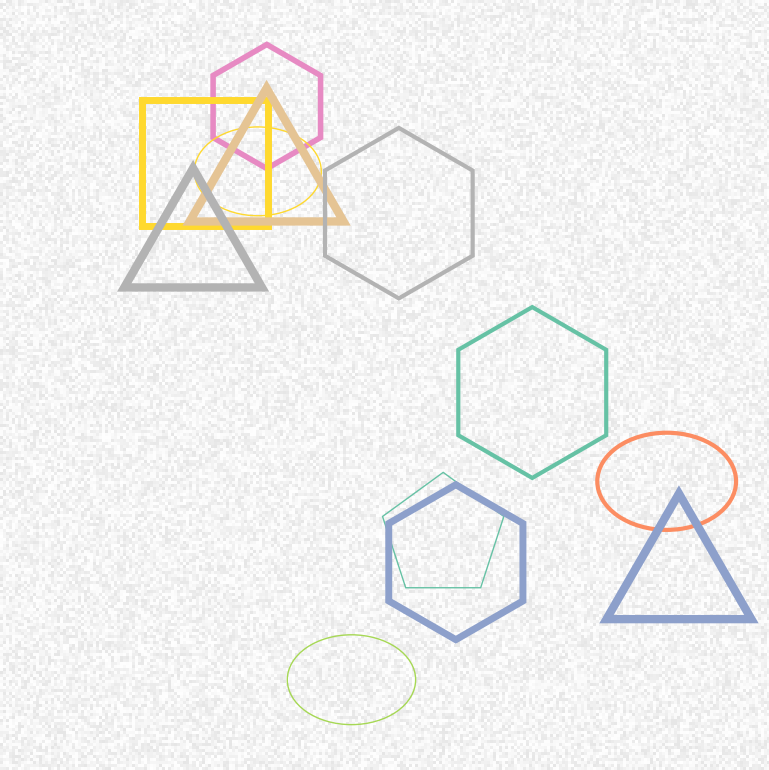[{"shape": "pentagon", "thickness": 0.5, "radius": 0.41, "center": [0.576, 0.304]}, {"shape": "hexagon", "thickness": 1.5, "radius": 0.55, "center": [0.691, 0.49]}, {"shape": "oval", "thickness": 1.5, "radius": 0.45, "center": [0.866, 0.375]}, {"shape": "hexagon", "thickness": 2.5, "radius": 0.5, "center": [0.592, 0.27]}, {"shape": "triangle", "thickness": 3, "radius": 0.54, "center": [0.882, 0.25]}, {"shape": "hexagon", "thickness": 2, "radius": 0.4, "center": [0.347, 0.862]}, {"shape": "oval", "thickness": 0.5, "radius": 0.42, "center": [0.456, 0.117]}, {"shape": "square", "thickness": 2.5, "radius": 0.41, "center": [0.267, 0.788]}, {"shape": "oval", "thickness": 0.5, "radius": 0.41, "center": [0.335, 0.777]}, {"shape": "triangle", "thickness": 3, "radius": 0.58, "center": [0.346, 0.77]}, {"shape": "triangle", "thickness": 3, "radius": 0.52, "center": [0.251, 0.678]}, {"shape": "hexagon", "thickness": 1.5, "radius": 0.55, "center": [0.518, 0.723]}]